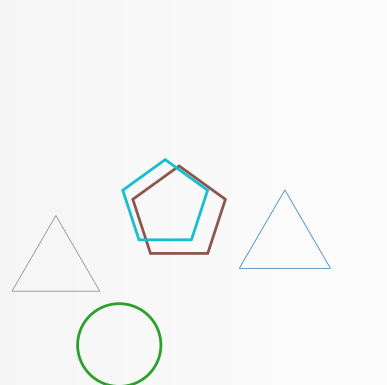[{"shape": "triangle", "thickness": 0.5, "radius": 0.68, "center": [0.735, 0.371]}, {"shape": "circle", "thickness": 2, "radius": 0.54, "center": [0.308, 0.104]}, {"shape": "pentagon", "thickness": 2, "radius": 0.63, "center": [0.462, 0.443]}, {"shape": "triangle", "thickness": 0.5, "radius": 0.65, "center": [0.144, 0.309]}, {"shape": "pentagon", "thickness": 2, "radius": 0.58, "center": [0.426, 0.47]}]